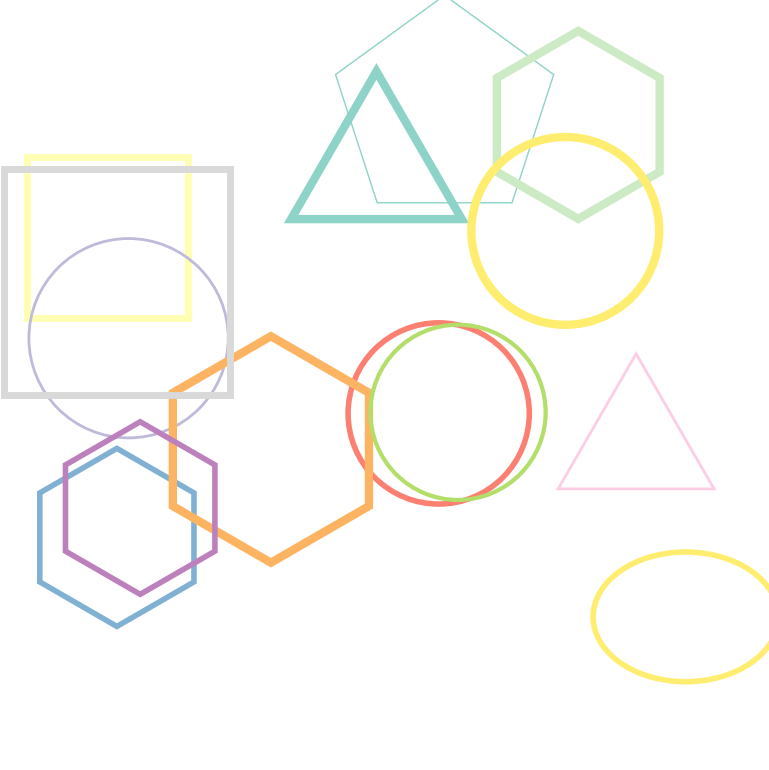[{"shape": "triangle", "thickness": 3, "radius": 0.64, "center": [0.489, 0.779]}, {"shape": "pentagon", "thickness": 0.5, "radius": 0.74, "center": [0.577, 0.857]}, {"shape": "square", "thickness": 2.5, "radius": 0.52, "center": [0.14, 0.692]}, {"shape": "circle", "thickness": 1, "radius": 0.65, "center": [0.167, 0.561]}, {"shape": "circle", "thickness": 2, "radius": 0.59, "center": [0.57, 0.463]}, {"shape": "hexagon", "thickness": 2, "radius": 0.58, "center": [0.152, 0.302]}, {"shape": "hexagon", "thickness": 3, "radius": 0.74, "center": [0.352, 0.416]}, {"shape": "circle", "thickness": 1.5, "radius": 0.57, "center": [0.595, 0.464]}, {"shape": "triangle", "thickness": 1, "radius": 0.58, "center": [0.826, 0.424]}, {"shape": "square", "thickness": 2.5, "radius": 0.73, "center": [0.152, 0.634]}, {"shape": "hexagon", "thickness": 2, "radius": 0.56, "center": [0.182, 0.34]}, {"shape": "hexagon", "thickness": 3, "radius": 0.61, "center": [0.751, 0.838]}, {"shape": "oval", "thickness": 2, "radius": 0.6, "center": [0.891, 0.199]}, {"shape": "circle", "thickness": 3, "radius": 0.61, "center": [0.734, 0.7]}]